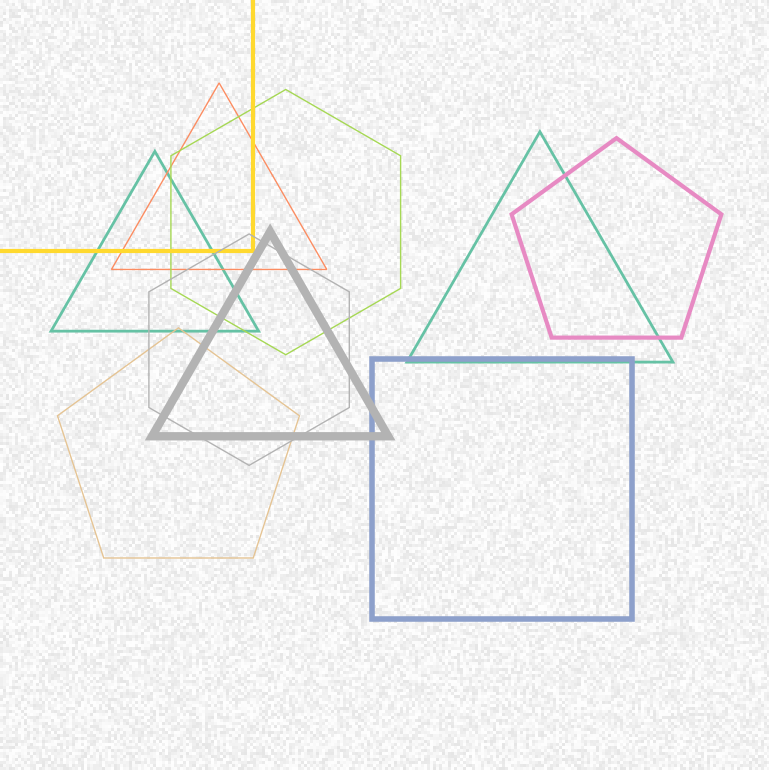[{"shape": "triangle", "thickness": 1, "radius": 0.78, "center": [0.201, 0.648]}, {"shape": "triangle", "thickness": 1, "radius": 1.0, "center": [0.701, 0.629]}, {"shape": "triangle", "thickness": 0.5, "radius": 0.81, "center": [0.285, 0.731]}, {"shape": "square", "thickness": 2, "radius": 0.84, "center": [0.652, 0.365]}, {"shape": "pentagon", "thickness": 1.5, "radius": 0.72, "center": [0.801, 0.677]}, {"shape": "hexagon", "thickness": 0.5, "radius": 0.86, "center": [0.371, 0.712]}, {"shape": "square", "thickness": 1.5, "radius": 0.91, "center": [0.147, 0.855]}, {"shape": "pentagon", "thickness": 0.5, "radius": 0.83, "center": [0.232, 0.409]}, {"shape": "hexagon", "thickness": 0.5, "radius": 0.75, "center": [0.324, 0.546]}, {"shape": "triangle", "thickness": 3, "radius": 0.89, "center": [0.351, 0.522]}]